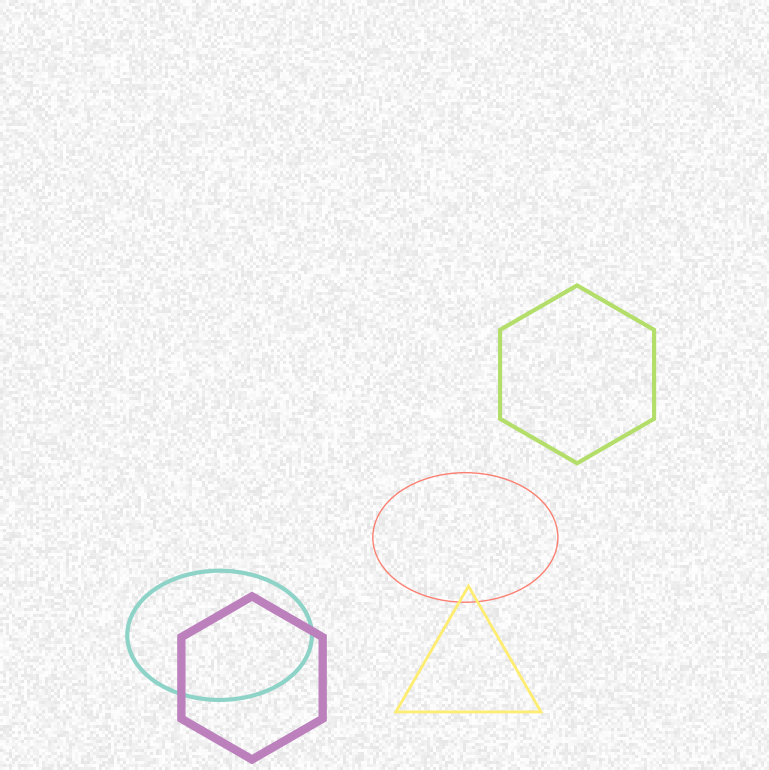[{"shape": "oval", "thickness": 1.5, "radius": 0.6, "center": [0.285, 0.175]}, {"shape": "oval", "thickness": 0.5, "radius": 0.6, "center": [0.604, 0.302]}, {"shape": "hexagon", "thickness": 1.5, "radius": 0.58, "center": [0.749, 0.514]}, {"shape": "hexagon", "thickness": 3, "radius": 0.53, "center": [0.327, 0.12]}, {"shape": "triangle", "thickness": 1, "radius": 0.54, "center": [0.608, 0.13]}]